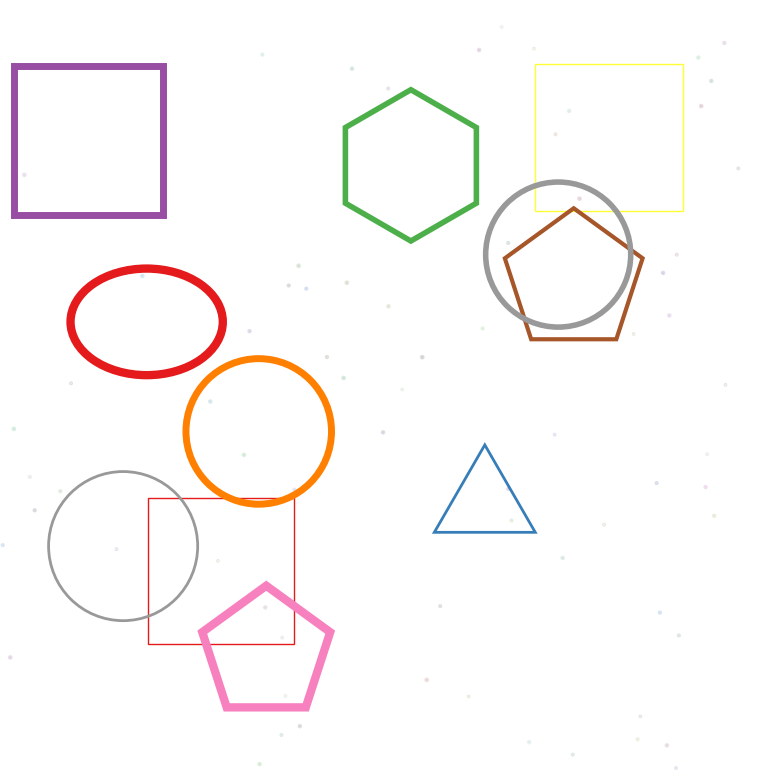[{"shape": "oval", "thickness": 3, "radius": 0.49, "center": [0.19, 0.582]}, {"shape": "square", "thickness": 0.5, "radius": 0.47, "center": [0.287, 0.258]}, {"shape": "triangle", "thickness": 1, "radius": 0.38, "center": [0.63, 0.347]}, {"shape": "hexagon", "thickness": 2, "radius": 0.49, "center": [0.534, 0.785]}, {"shape": "square", "thickness": 2.5, "radius": 0.48, "center": [0.115, 0.818]}, {"shape": "circle", "thickness": 2.5, "radius": 0.47, "center": [0.336, 0.44]}, {"shape": "square", "thickness": 0.5, "radius": 0.48, "center": [0.791, 0.822]}, {"shape": "pentagon", "thickness": 1.5, "radius": 0.47, "center": [0.745, 0.635]}, {"shape": "pentagon", "thickness": 3, "radius": 0.44, "center": [0.346, 0.152]}, {"shape": "circle", "thickness": 2, "radius": 0.47, "center": [0.725, 0.669]}, {"shape": "circle", "thickness": 1, "radius": 0.48, "center": [0.16, 0.291]}]